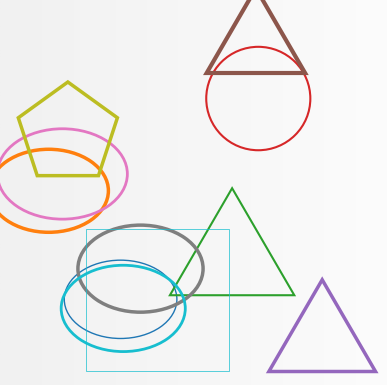[{"shape": "oval", "thickness": 1, "radius": 0.73, "center": [0.311, 0.223]}, {"shape": "oval", "thickness": 2.5, "radius": 0.77, "center": [0.126, 0.504]}, {"shape": "triangle", "thickness": 1.5, "radius": 0.93, "center": [0.599, 0.326]}, {"shape": "circle", "thickness": 1.5, "radius": 0.67, "center": [0.667, 0.744]}, {"shape": "triangle", "thickness": 2.5, "radius": 0.79, "center": [0.831, 0.114]}, {"shape": "triangle", "thickness": 3, "radius": 0.73, "center": [0.66, 0.884]}, {"shape": "oval", "thickness": 2, "radius": 0.84, "center": [0.161, 0.548]}, {"shape": "oval", "thickness": 2.5, "radius": 0.81, "center": [0.363, 0.302]}, {"shape": "pentagon", "thickness": 2.5, "radius": 0.67, "center": [0.175, 0.653]}, {"shape": "square", "thickness": 0.5, "radius": 0.92, "center": [0.407, 0.22]}, {"shape": "oval", "thickness": 2, "radius": 0.8, "center": [0.318, 0.199]}]